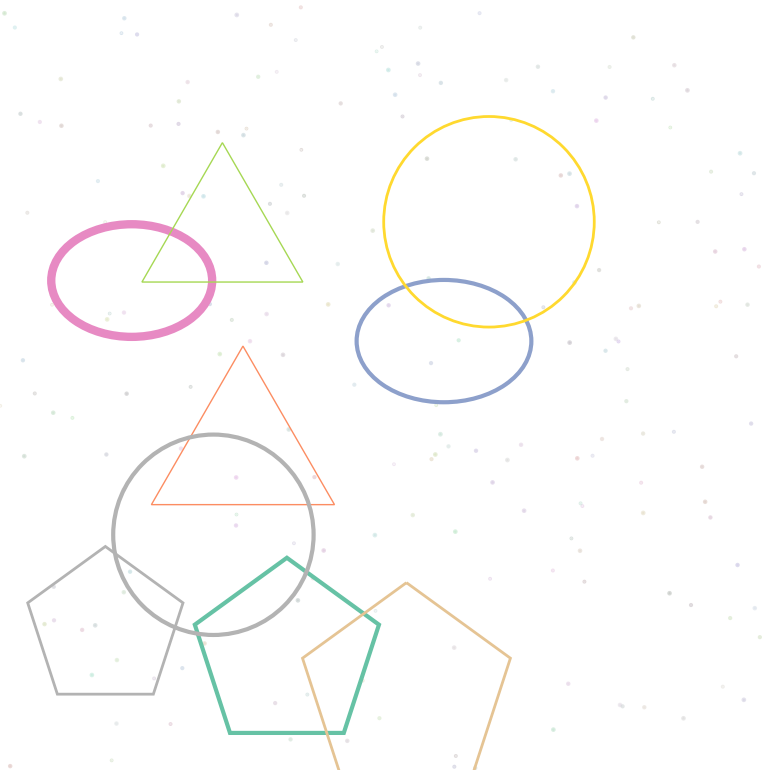[{"shape": "pentagon", "thickness": 1.5, "radius": 0.63, "center": [0.373, 0.15]}, {"shape": "triangle", "thickness": 0.5, "radius": 0.69, "center": [0.316, 0.413]}, {"shape": "oval", "thickness": 1.5, "radius": 0.57, "center": [0.577, 0.557]}, {"shape": "oval", "thickness": 3, "radius": 0.52, "center": [0.171, 0.636]}, {"shape": "triangle", "thickness": 0.5, "radius": 0.6, "center": [0.289, 0.694]}, {"shape": "circle", "thickness": 1, "radius": 0.68, "center": [0.635, 0.712]}, {"shape": "pentagon", "thickness": 1, "radius": 0.71, "center": [0.528, 0.101]}, {"shape": "pentagon", "thickness": 1, "radius": 0.53, "center": [0.137, 0.184]}, {"shape": "circle", "thickness": 1.5, "radius": 0.65, "center": [0.277, 0.305]}]